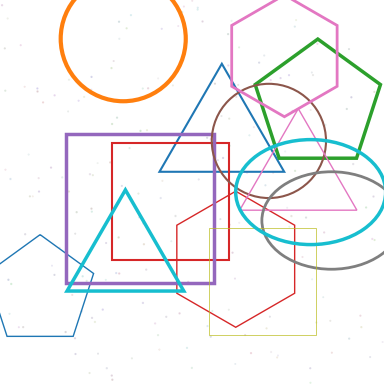[{"shape": "triangle", "thickness": 1.5, "radius": 0.94, "center": [0.576, 0.647]}, {"shape": "pentagon", "thickness": 1, "radius": 0.73, "center": [0.104, 0.245]}, {"shape": "circle", "thickness": 3, "radius": 0.81, "center": [0.32, 0.899]}, {"shape": "pentagon", "thickness": 2.5, "radius": 0.86, "center": [0.826, 0.727]}, {"shape": "hexagon", "thickness": 1, "radius": 0.88, "center": [0.612, 0.327]}, {"shape": "square", "thickness": 1.5, "radius": 0.76, "center": [0.443, 0.476]}, {"shape": "square", "thickness": 2.5, "radius": 0.96, "center": [0.364, 0.459]}, {"shape": "circle", "thickness": 1.5, "radius": 0.74, "center": [0.698, 0.634]}, {"shape": "hexagon", "thickness": 2, "radius": 0.79, "center": [0.739, 0.855]}, {"shape": "triangle", "thickness": 1, "radius": 0.88, "center": [0.775, 0.542]}, {"shape": "oval", "thickness": 2, "radius": 0.9, "center": [0.861, 0.427]}, {"shape": "square", "thickness": 0.5, "radius": 0.7, "center": [0.682, 0.268]}, {"shape": "oval", "thickness": 2.5, "radius": 0.97, "center": [0.807, 0.501]}, {"shape": "triangle", "thickness": 2.5, "radius": 0.88, "center": [0.326, 0.332]}]